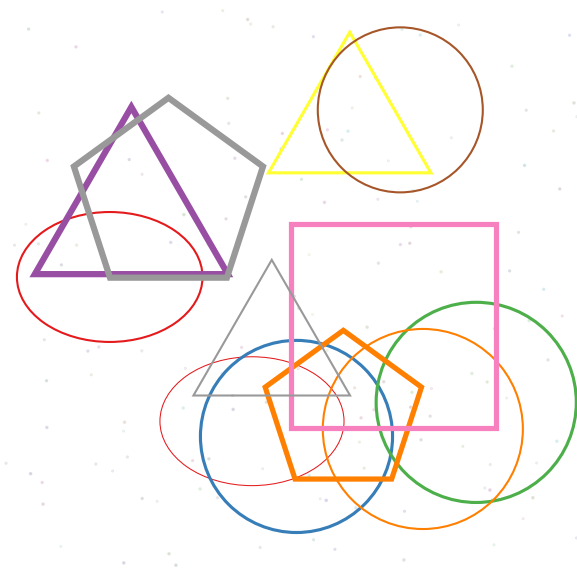[{"shape": "oval", "thickness": 0.5, "radius": 0.8, "center": [0.436, 0.27]}, {"shape": "oval", "thickness": 1, "radius": 0.8, "center": [0.19, 0.52]}, {"shape": "circle", "thickness": 1.5, "radius": 0.83, "center": [0.513, 0.243]}, {"shape": "circle", "thickness": 1.5, "radius": 0.87, "center": [0.825, 0.302]}, {"shape": "triangle", "thickness": 3, "radius": 0.96, "center": [0.227, 0.621]}, {"shape": "circle", "thickness": 1, "radius": 0.87, "center": [0.732, 0.256]}, {"shape": "pentagon", "thickness": 2.5, "radius": 0.71, "center": [0.595, 0.285]}, {"shape": "triangle", "thickness": 1.5, "radius": 0.81, "center": [0.606, 0.781]}, {"shape": "circle", "thickness": 1, "radius": 0.71, "center": [0.693, 0.809]}, {"shape": "square", "thickness": 2.5, "radius": 0.89, "center": [0.682, 0.434]}, {"shape": "pentagon", "thickness": 3, "radius": 0.86, "center": [0.292, 0.658]}, {"shape": "triangle", "thickness": 1, "radius": 0.78, "center": [0.471, 0.393]}]